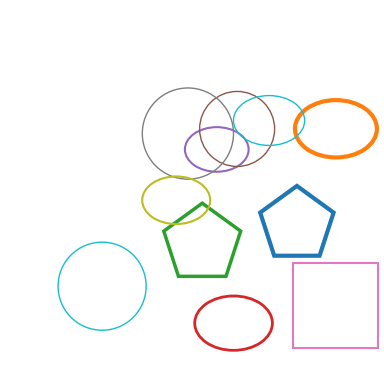[{"shape": "pentagon", "thickness": 3, "radius": 0.5, "center": [0.771, 0.417]}, {"shape": "oval", "thickness": 3, "radius": 0.53, "center": [0.873, 0.666]}, {"shape": "pentagon", "thickness": 2.5, "radius": 0.52, "center": [0.525, 0.367]}, {"shape": "oval", "thickness": 2, "radius": 0.5, "center": [0.607, 0.161]}, {"shape": "oval", "thickness": 1.5, "radius": 0.41, "center": [0.563, 0.612]}, {"shape": "circle", "thickness": 1, "radius": 0.49, "center": [0.616, 0.665]}, {"shape": "square", "thickness": 1.5, "radius": 0.55, "center": [0.871, 0.206]}, {"shape": "circle", "thickness": 1, "radius": 0.59, "center": [0.488, 0.653]}, {"shape": "oval", "thickness": 1.5, "radius": 0.44, "center": [0.458, 0.48]}, {"shape": "oval", "thickness": 1, "radius": 0.46, "center": [0.699, 0.687]}, {"shape": "circle", "thickness": 1, "radius": 0.57, "center": [0.265, 0.257]}]